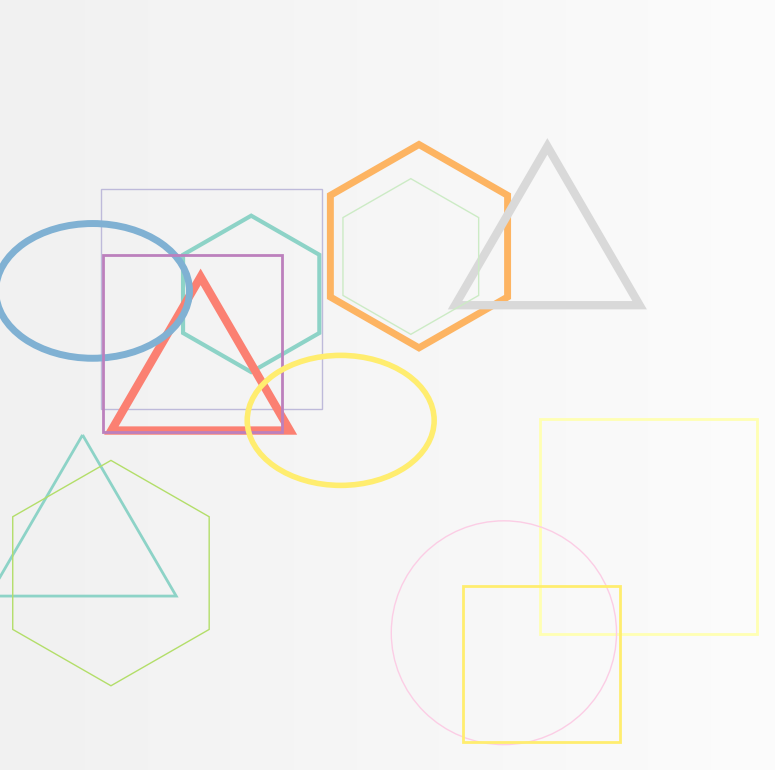[{"shape": "hexagon", "thickness": 1.5, "radius": 0.51, "center": [0.324, 0.618]}, {"shape": "triangle", "thickness": 1, "radius": 0.7, "center": [0.107, 0.296]}, {"shape": "square", "thickness": 1, "radius": 0.7, "center": [0.837, 0.316]}, {"shape": "square", "thickness": 0.5, "radius": 0.71, "center": [0.273, 0.612]}, {"shape": "triangle", "thickness": 3, "radius": 0.67, "center": [0.259, 0.507]}, {"shape": "oval", "thickness": 2.5, "radius": 0.62, "center": [0.119, 0.622]}, {"shape": "hexagon", "thickness": 2.5, "radius": 0.66, "center": [0.541, 0.68]}, {"shape": "hexagon", "thickness": 0.5, "radius": 0.73, "center": [0.143, 0.256]}, {"shape": "circle", "thickness": 0.5, "radius": 0.73, "center": [0.65, 0.178]}, {"shape": "triangle", "thickness": 3, "radius": 0.69, "center": [0.706, 0.672]}, {"shape": "square", "thickness": 1, "radius": 0.58, "center": [0.248, 0.554]}, {"shape": "hexagon", "thickness": 0.5, "radius": 0.51, "center": [0.53, 0.667]}, {"shape": "square", "thickness": 1, "radius": 0.51, "center": [0.698, 0.137]}, {"shape": "oval", "thickness": 2, "radius": 0.6, "center": [0.44, 0.454]}]